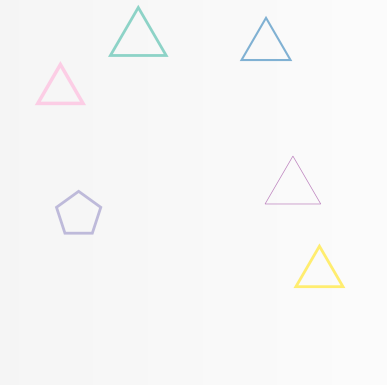[{"shape": "triangle", "thickness": 2, "radius": 0.42, "center": [0.357, 0.897]}, {"shape": "pentagon", "thickness": 2, "radius": 0.3, "center": [0.203, 0.443]}, {"shape": "triangle", "thickness": 1.5, "radius": 0.36, "center": [0.686, 0.881]}, {"shape": "triangle", "thickness": 2.5, "radius": 0.34, "center": [0.156, 0.765]}, {"shape": "triangle", "thickness": 0.5, "radius": 0.41, "center": [0.756, 0.512]}, {"shape": "triangle", "thickness": 2, "radius": 0.35, "center": [0.824, 0.29]}]